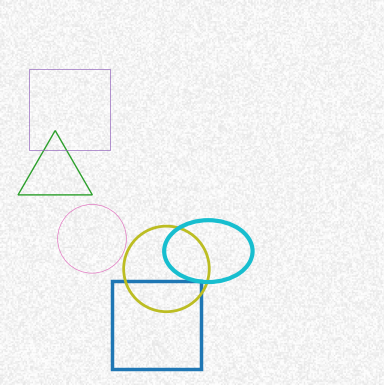[{"shape": "square", "thickness": 2.5, "radius": 0.58, "center": [0.407, 0.156]}, {"shape": "triangle", "thickness": 1, "radius": 0.56, "center": [0.143, 0.549]}, {"shape": "square", "thickness": 0.5, "radius": 0.53, "center": [0.179, 0.715]}, {"shape": "circle", "thickness": 0.5, "radius": 0.45, "center": [0.239, 0.38]}, {"shape": "circle", "thickness": 2, "radius": 0.56, "center": [0.432, 0.301]}, {"shape": "oval", "thickness": 3, "radius": 0.57, "center": [0.541, 0.348]}]